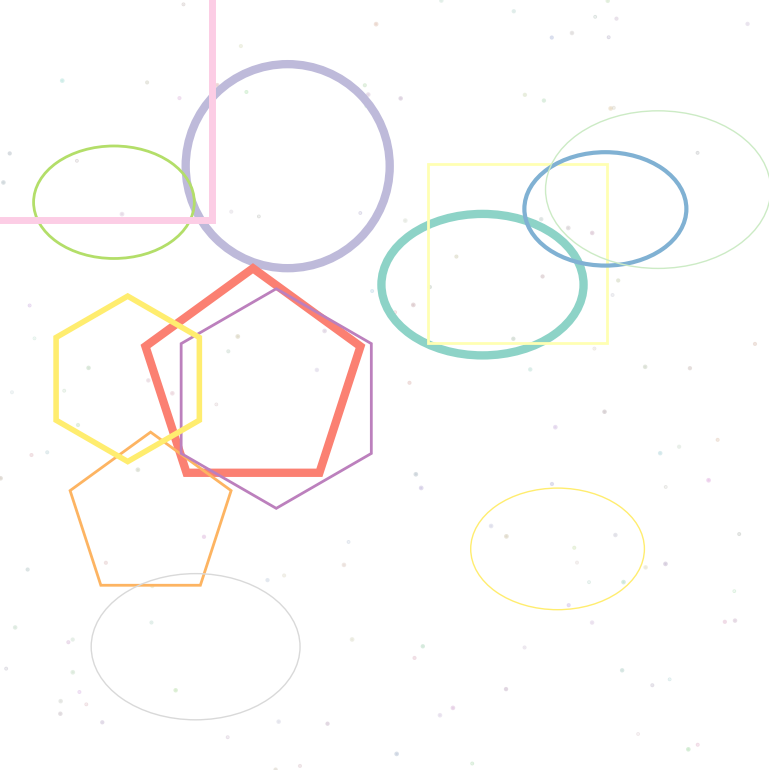[{"shape": "oval", "thickness": 3, "radius": 0.66, "center": [0.627, 0.63]}, {"shape": "square", "thickness": 1, "radius": 0.58, "center": [0.672, 0.671]}, {"shape": "circle", "thickness": 3, "radius": 0.66, "center": [0.374, 0.784]}, {"shape": "pentagon", "thickness": 3, "radius": 0.73, "center": [0.329, 0.505]}, {"shape": "oval", "thickness": 1.5, "radius": 0.53, "center": [0.786, 0.729]}, {"shape": "pentagon", "thickness": 1, "radius": 0.55, "center": [0.196, 0.329]}, {"shape": "oval", "thickness": 1, "radius": 0.52, "center": [0.148, 0.737]}, {"shape": "square", "thickness": 2.5, "radius": 0.75, "center": [0.125, 0.864]}, {"shape": "oval", "thickness": 0.5, "radius": 0.68, "center": [0.254, 0.16]}, {"shape": "hexagon", "thickness": 1, "radius": 0.71, "center": [0.359, 0.482]}, {"shape": "oval", "thickness": 0.5, "radius": 0.73, "center": [0.855, 0.754]}, {"shape": "oval", "thickness": 0.5, "radius": 0.56, "center": [0.724, 0.287]}, {"shape": "hexagon", "thickness": 2, "radius": 0.54, "center": [0.166, 0.508]}]